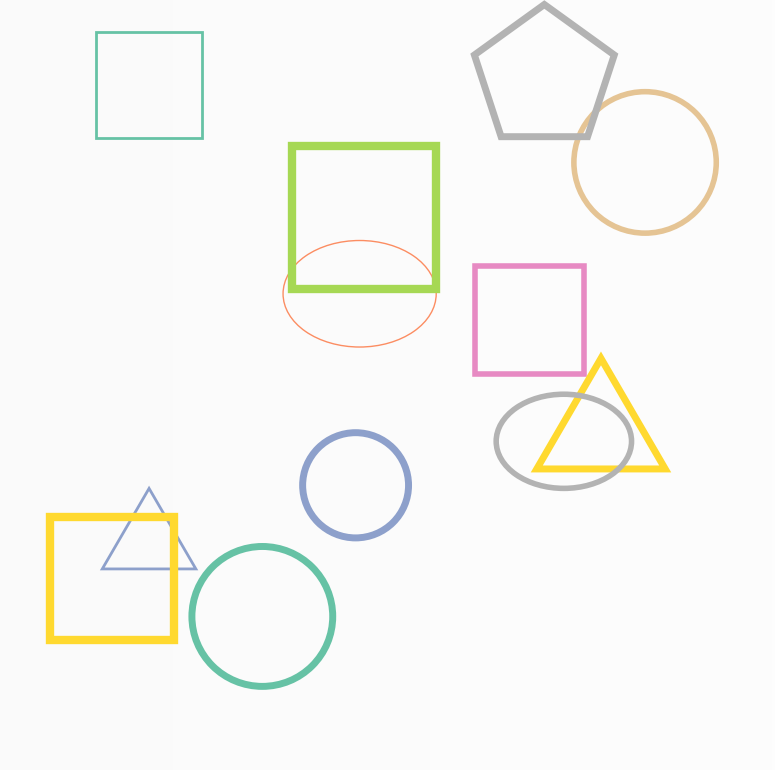[{"shape": "circle", "thickness": 2.5, "radius": 0.45, "center": [0.338, 0.199]}, {"shape": "square", "thickness": 1, "radius": 0.34, "center": [0.192, 0.89]}, {"shape": "oval", "thickness": 0.5, "radius": 0.49, "center": [0.464, 0.618]}, {"shape": "circle", "thickness": 2.5, "radius": 0.34, "center": [0.459, 0.37]}, {"shape": "triangle", "thickness": 1, "radius": 0.35, "center": [0.192, 0.296]}, {"shape": "square", "thickness": 2, "radius": 0.35, "center": [0.683, 0.585]}, {"shape": "square", "thickness": 3, "radius": 0.46, "center": [0.47, 0.717]}, {"shape": "triangle", "thickness": 2.5, "radius": 0.48, "center": [0.775, 0.439]}, {"shape": "square", "thickness": 3, "radius": 0.4, "center": [0.144, 0.249]}, {"shape": "circle", "thickness": 2, "radius": 0.46, "center": [0.832, 0.789]}, {"shape": "pentagon", "thickness": 2.5, "radius": 0.47, "center": [0.702, 0.899]}, {"shape": "oval", "thickness": 2, "radius": 0.44, "center": [0.728, 0.427]}]